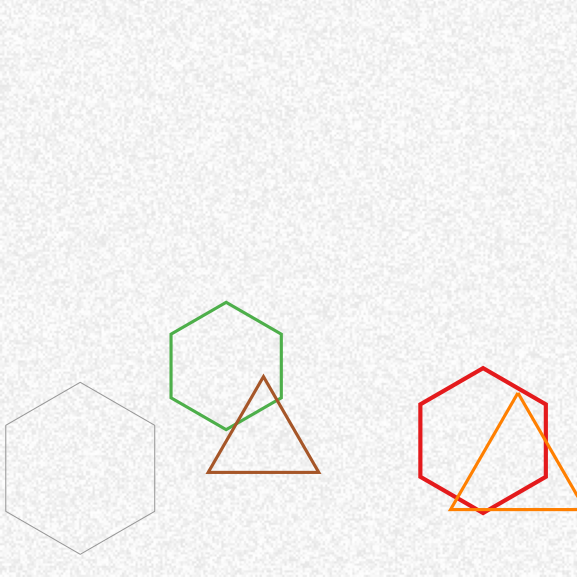[{"shape": "hexagon", "thickness": 2, "radius": 0.63, "center": [0.837, 0.236]}, {"shape": "hexagon", "thickness": 1.5, "radius": 0.55, "center": [0.392, 0.365]}, {"shape": "triangle", "thickness": 1.5, "radius": 0.67, "center": [0.897, 0.184]}, {"shape": "triangle", "thickness": 1.5, "radius": 0.55, "center": [0.456, 0.236]}, {"shape": "hexagon", "thickness": 0.5, "radius": 0.74, "center": [0.139, 0.188]}]